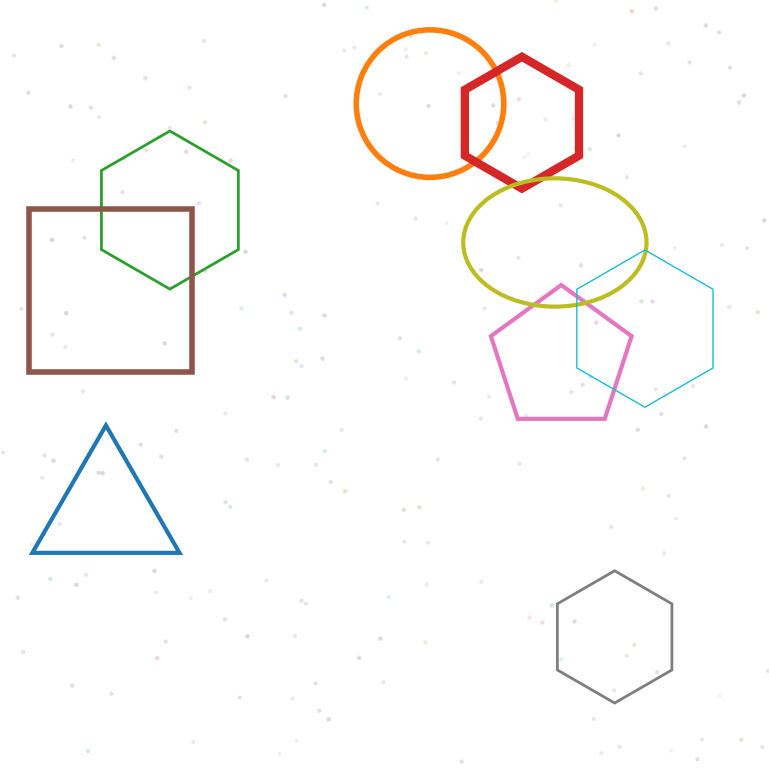[{"shape": "triangle", "thickness": 1.5, "radius": 0.55, "center": [0.138, 0.337]}, {"shape": "circle", "thickness": 2, "radius": 0.48, "center": [0.558, 0.865]}, {"shape": "hexagon", "thickness": 1, "radius": 0.51, "center": [0.221, 0.727]}, {"shape": "hexagon", "thickness": 3, "radius": 0.43, "center": [0.678, 0.841]}, {"shape": "square", "thickness": 2, "radius": 0.53, "center": [0.144, 0.623]}, {"shape": "pentagon", "thickness": 1.5, "radius": 0.48, "center": [0.729, 0.534]}, {"shape": "hexagon", "thickness": 1, "radius": 0.43, "center": [0.798, 0.173]}, {"shape": "oval", "thickness": 1.5, "radius": 0.6, "center": [0.721, 0.685]}, {"shape": "hexagon", "thickness": 0.5, "radius": 0.51, "center": [0.838, 0.573]}]